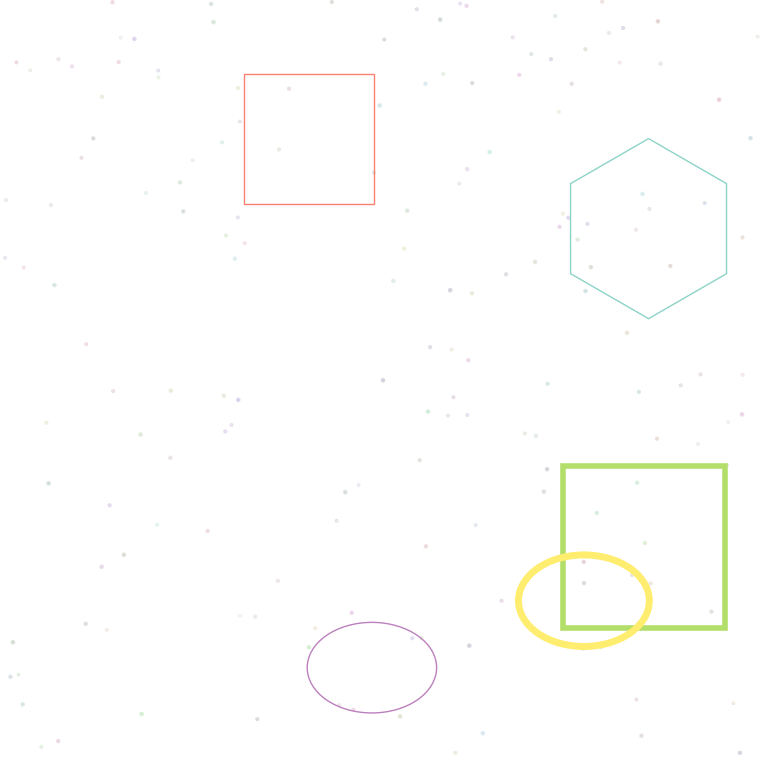[{"shape": "hexagon", "thickness": 0.5, "radius": 0.58, "center": [0.842, 0.703]}, {"shape": "square", "thickness": 0.5, "radius": 0.42, "center": [0.401, 0.819]}, {"shape": "square", "thickness": 2, "radius": 0.53, "center": [0.836, 0.29]}, {"shape": "oval", "thickness": 0.5, "radius": 0.42, "center": [0.483, 0.133]}, {"shape": "oval", "thickness": 2.5, "radius": 0.42, "center": [0.758, 0.22]}]